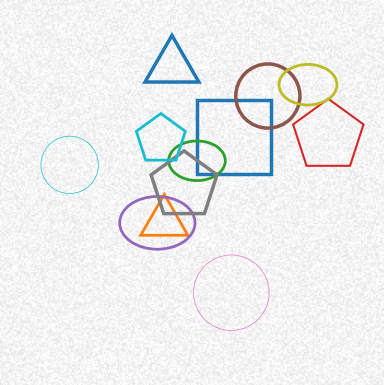[{"shape": "square", "thickness": 2.5, "radius": 0.48, "center": [0.607, 0.644]}, {"shape": "triangle", "thickness": 2.5, "radius": 0.4, "center": [0.447, 0.827]}, {"shape": "triangle", "thickness": 2, "radius": 0.35, "center": [0.427, 0.424]}, {"shape": "oval", "thickness": 2, "radius": 0.37, "center": [0.512, 0.582]}, {"shape": "pentagon", "thickness": 1.5, "radius": 0.48, "center": [0.853, 0.647]}, {"shape": "oval", "thickness": 2, "radius": 0.49, "center": [0.409, 0.421]}, {"shape": "circle", "thickness": 2.5, "radius": 0.42, "center": [0.696, 0.751]}, {"shape": "circle", "thickness": 0.5, "radius": 0.49, "center": [0.601, 0.24]}, {"shape": "pentagon", "thickness": 2.5, "radius": 0.45, "center": [0.478, 0.518]}, {"shape": "oval", "thickness": 2, "radius": 0.38, "center": [0.8, 0.78]}, {"shape": "circle", "thickness": 0.5, "radius": 0.37, "center": [0.181, 0.572]}, {"shape": "pentagon", "thickness": 2, "radius": 0.33, "center": [0.418, 0.638]}]